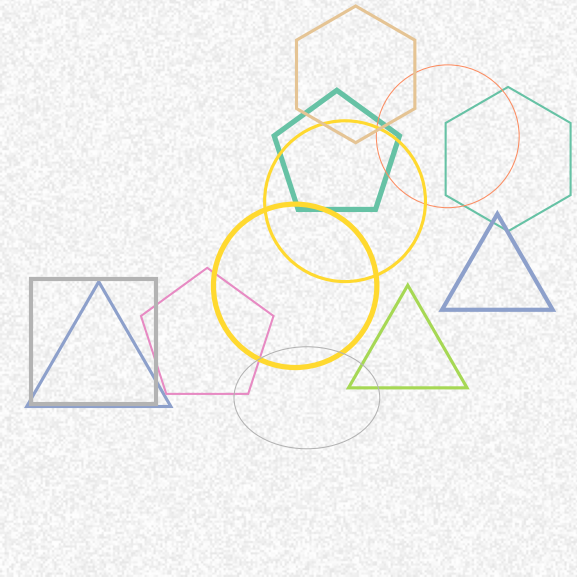[{"shape": "pentagon", "thickness": 2.5, "radius": 0.57, "center": [0.583, 0.729]}, {"shape": "hexagon", "thickness": 1, "radius": 0.62, "center": [0.88, 0.724]}, {"shape": "circle", "thickness": 0.5, "radius": 0.62, "center": [0.775, 0.763]}, {"shape": "triangle", "thickness": 1.5, "radius": 0.72, "center": [0.171, 0.367]}, {"shape": "triangle", "thickness": 2, "radius": 0.55, "center": [0.861, 0.518]}, {"shape": "pentagon", "thickness": 1, "radius": 0.6, "center": [0.359, 0.415]}, {"shape": "triangle", "thickness": 1.5, "radius": 0.59, "center": [0.706, 0.387]}, {"shape": "circle", "thickness": 2.5, "radius": 0.71, "center": [0.511, 0.504]}, {"shape": "circle", "thickness": 1.5, "radius": 0.7, "center": [0.597, 0.651]}, {"shape": "hexagon", "thickness": 1.5, "radius": 0.59, "center": [0.616, 0.87]}, {"shape": "oval", "thickness": 0.5, "radius": 0.63, "center": [0.531, 0.31]}, {"shape": "square", "thickness": 2, "radius": 0.54, "center": [0.162, 0.407]}]